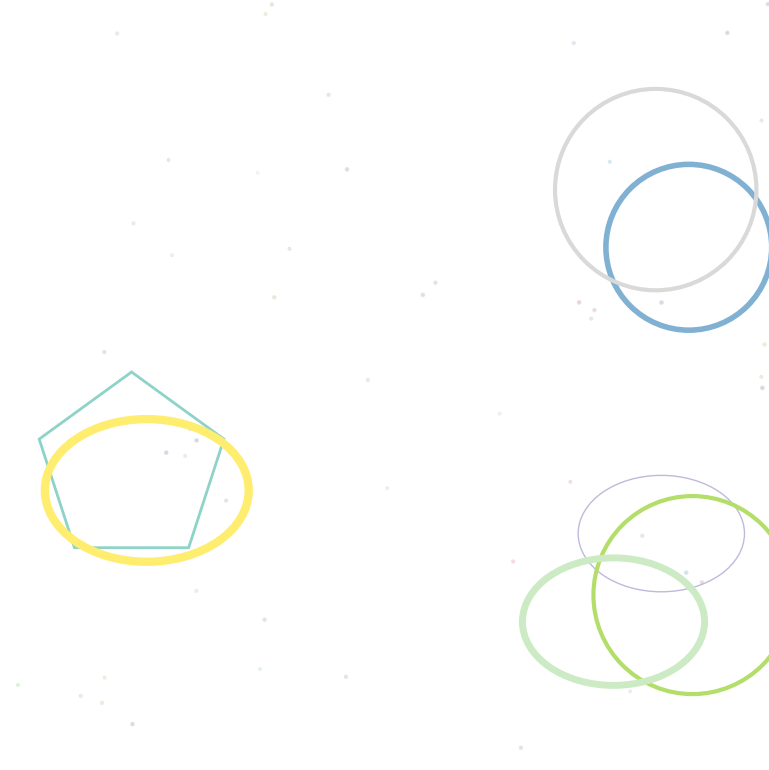[{"shape": "pentagon", "thickness": 1, "radius": 0.63, "center": [0.171, 0.391]}, {"shape": "oval", "thickness": 0.5, "radius": 0.54, "center": [0.859, 0.307]}, {"shape": "circle", "thickness": 2, "radius": 0.54, "center": [0.895, 0.679]}, {"shape": "circle", "thickness": 1.5, "radius": 0.64, "center": [0.899, 0.227]}, {"shape": "circle", "thickness": 1.5, "radius": 0.65, "center": [0.852, 0.754]}, {"shape": "oval", "thickness": 2.5, "radius": 0.59, "center": [0.797, 0.193]}, {"shape": "oval", "thickness": 3, "radius": 0.66, "center": [0.191, 0.363]}]